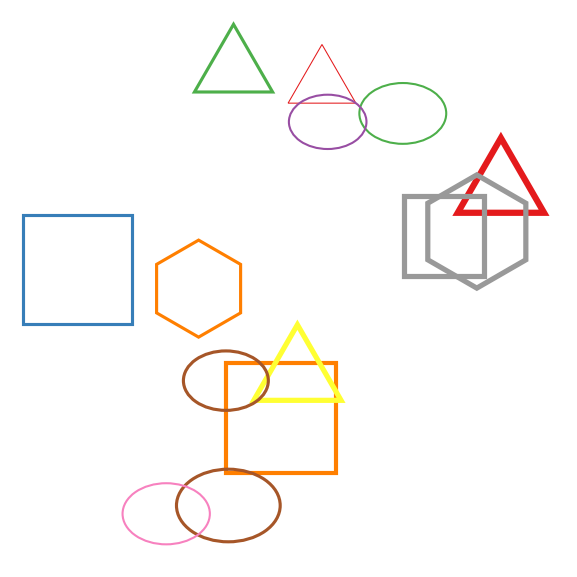[{"shape": "triangle", "thickness": 0.5, "radius": 0.34, "center": [0.558, 0.854]}, {"shape": "triangle", "thickness": 3, "radius": 0.43, "center": [0.867, 0.674]}, {"shape": "square", "thickness": 1.5, "radius": 0.47, "center": [0.134, 0.532]}, {"shape": "triangle", "thickness": 1.5, "radius": 0.39, "center": [0.404, 0.879]}, {"shape": "oval", "thickness": 1, "radius": 0.38, "center": [0.697, 0.803]}, {"shape": "oval", "thickness": 1, "radius": 0.34, "center": [0.567, 0.788]}, {"shape": "square", "thickness": 2, "radius": 0.48, "center": [0.486, 0.276]}, {"shape": "hexagon", "thickness": 1.5, "radius": 0.42, "center": [0.344, 0.499]}, {"shape": "triangle", "thickness": 2.5, "radius": 0.44, "center": [0.515, 0.35]}, {"shape": "oval", "thickness": 1.5, "radius": 0.45, "center": [0.395, 0.124]}, {"shape": "oval", "thickness": 1.5, "radius": 0.37, "center": [0.391, 0.34]}, {"shape": "oval", "thickness": 1, "radius": 0.38, "center": [0.288, 0.109]}, {"shape": "square", "thickness": 2.5, "radius": 0.35, "center": [0.769, 0.59]}, {"shape": "hexagon", "thickness": 2.5, "radius": 0.49, "center": [0.826, 0.598]}]